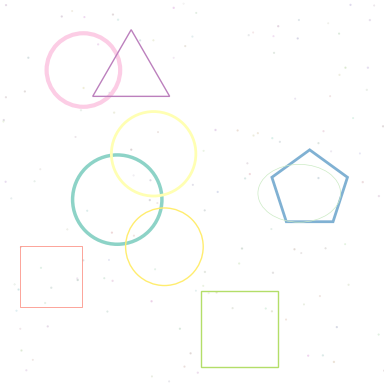[{"shape": "circle", "thickness": 2.5, "radius": 0.58, "center": [0.305, 0.482]}, {"shape": "circle", "thickness": 2, "radius": 0.55, "center": [0.399, 0.601]}, {"shape": "square", "thickness": 0.5, "radius": 0.4, "center": [0.132, 0.282]}, {"shape": "pentagon", "thickness": 2, "radius": 0.52, "center": [0.804, 0.508]}, {"shape": "square", "thickness": 1, "radius": 0.5, "center": [0.623, 0.146]}, {"shape": "circle", "thickness": 3, "radius": 0.48, "center": [0.217, 0.818]}, {"shape": "triangle", "thickness": 1, "radius": 0.58, "center": [0.341, 0.807]}, {"shape": "oval", "thickness": 0.5, "radius": 0.54, "center": [0.777, 0.498]}, {"shape": "circle", "thickness": 1, "radius": 0.5, "center": [0.427, 0.359]}]